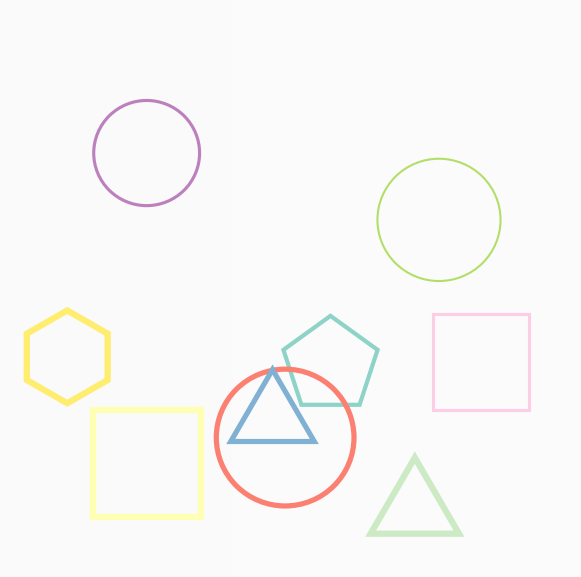[{"shape": "pentagon", "thickness": 2, "radius": 0.43, "center": [0.569, 0.367]}, {"shape": "square", "thickness": 3, "radius": 0.46, "center": [0.252, 0.197]}, {"shape": "circle", "thickness": 2.5, "radius": 0.59, "center": [0.491, 0.241]}, {"shape": "triangle", "thickness": 2.5, "radius": 0.41, "center": [0.469, 0.276]}, {"shape": "circle", "thickness": 1, "radius": 0.53, "center": [0.755, 0.618]}, {"shape": "square", "thickness": 1.5, "radius": 0.41, "center": [0.827, 0.372]}, {"shape": "circle", "thickness": 1.5, "radius": 0.46, "center": [0.252, 0.734]}, {"shape": "triangle", "thickness": 3, "radius": 0.44, "center": [0.714, 0.119]}, {"shape": "hexagon", "thickness": 3, "radius": 0.4, "center": [0.116, 0.381]}]